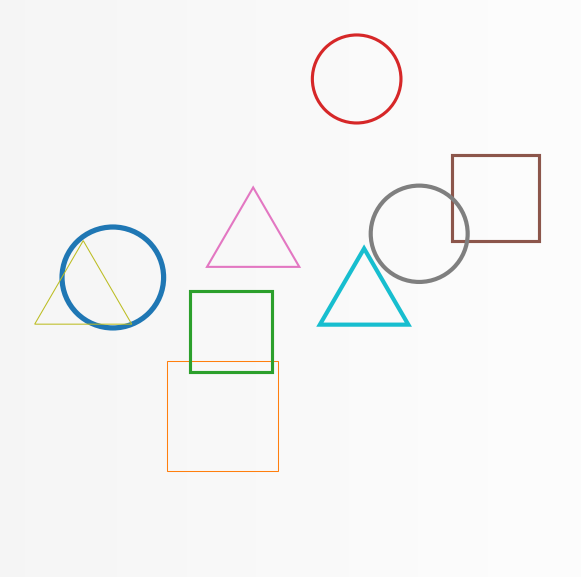[{"shape": "circle", "thickness": 2.5, "radius": 0.44, "center": [0.194, 0.519]}, {"shape": "square", "thickness": 0.5, "radius": 0.48, "center": [0.383, 0.279]}, {"shape": "square", "thickness": 1.5, "radius": 0.35, "center": [0.398, 0.426]}, {"shape": "circle", "thickness": 1.5, "radius": 0.38, "center": [0.614, 0.862]}, {"shape": "square", "thickness": 1.5, "radius": 0.37, "center": [0.852, 0.656]}, {"shape": "triangle", "thickness": 1, "radius": 0.46, "center": [0.436, 0.583]}, {"shape": "circle", "thickness": 2, "radius": 0.42, "center": [0.721, 0.594]}, {"shape": "triangle", "thickness": 0.5, "radius": 0.48, "center": [0.143, 0.486]}, {"shape": "triangle", "thickness": 2, "radius": 0.44, "center": [0.626, 0.481]}]